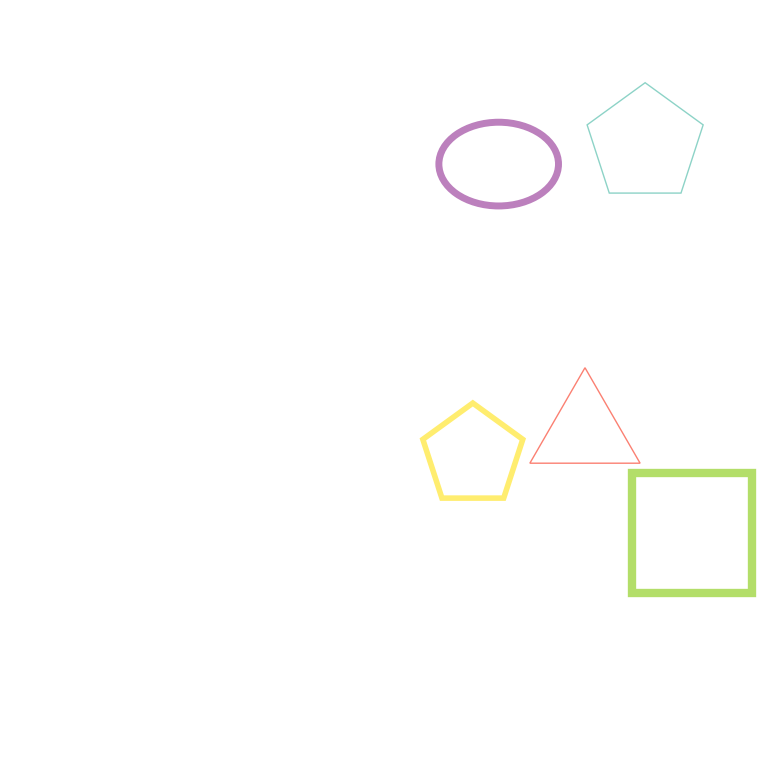[{"shape": "pentagon", "thickness": 0.5, "radius": 0.4, "center": [0.838, 0.813]}, {"shape": "triangle", "thickness": 0.5, "radius": 0.41, "center": [0.76, 0.44]}, {"shape": "square", "thickness": 3, "radius": 0.39, "center": [0.899, 0.308]}, {"shape": "oval", "thickness": 2.5, "radius": 0.39, "center": [0.648, 0.787]}, {"shape": "pentagon", "thickness": 2, "radius": 0.34, "center": [0.614, 0.408]}]